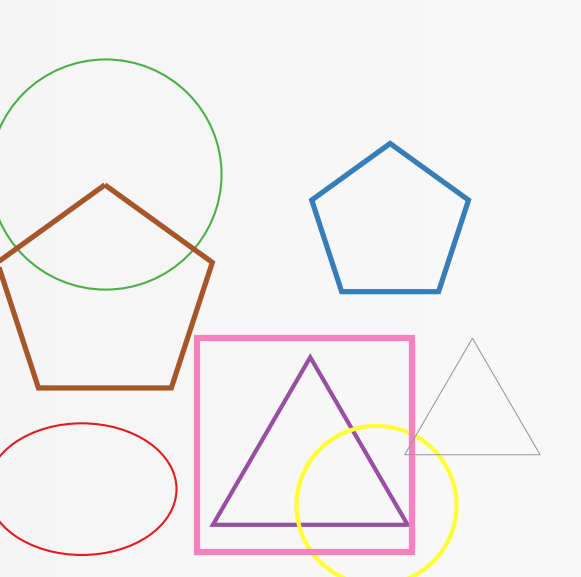[{"shape": "oval", "thickness": 1, "radius": 0.81, "center": [0.141, 0.152]}, {"shape": "pentagon", "thickness": 2.5, "radius": 0.71, "center": [0.671, 0.609]}, {"shape": "circle", "thickness": 1, "radius": 1.0, "center": [0.182, 0.697]}, {"shape": "triangle", "thickness": 2, "radius": 0.97, "center": [0.534, 0.187]}, {"shape": "circle", "thickness": 2, "radius": 0.69, "center": [0.648, 0.124]}, {"shape": "pentagon", "thickness": 2.5, "radius": 0.97, "center": [0.18, 0.485]}, {"shape": "square", "thickness": 3, "radius": 0.93, "center": [0.525, 0.229]}, {"shape": "triangle", "thickness": 0.5, "radius": 0.67, "center": [0.813, 0.279]}]